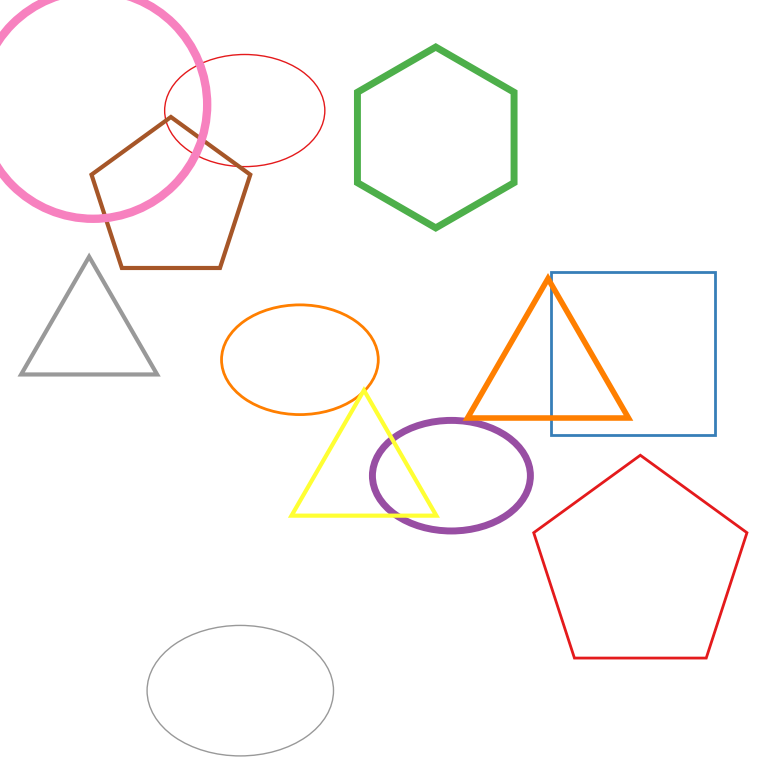[{"shape": "oval", "thickness": 0.5, "radius": 0.52, "center": [0.318, 0.856]}, {"shape": "pentagon", "thickness": 1, "radius": 0.73, "center": [0.832, 0.263]}, {"shape": "square", "thickness": 1, "radius": 0.53, "center": [0.822, 0.541]}, {"shape": "hexagon", "thickness": 2.5, "radius": 0.59, "center": [0.566, 0.821]}, {"shape": "oval", "thickness": 2.5, "radius": 0.51, "center": [0.586, 0.382]}, {"shape": "oval", "thickness": 1, "radius": 0.51, "center": [0.389, 0.533]}, {"shape": "triangle", "thickness": 2, "radius": 0.6, "center": [0.712, 0.517]}, {"shape": "triangle", "thickness": 1.5, "radius": 0.54, "center": [0.473, 0.385]}, {"shape": "pentagon", "thickness": 1.5, "radius": 0.54, "center": [0.222, 0.74]}, {"shape": "circle", "thickness": 3, "radius": 0.74, "center": [0.121, 0.864]}, {"shape": "triangle", "thickness": 1.5, "radius": 0.51, "center": [0.116, 0.565]}, {"shape": "oval", "thickness": 0.5, "radius": 0.61, "center": [0.312, 0.103]}]